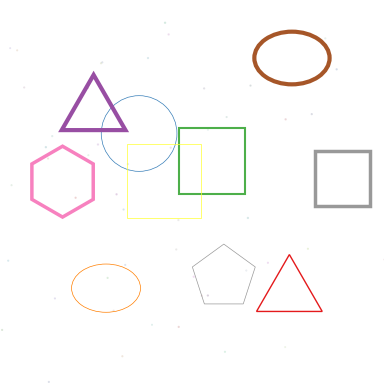[{"shape": "triangle", "thickness": 1, "radius": 0.49, "center": [0.752, 0.24]}, {"shape": "circle", "thickness": 0.5, "radius": 0.49, "center": [0.361, 0.653]}, {"shape": "square", "thickness": 1.5, "radius": 0.42, "center": [0.551, 0.582]}, {"shape": "triangle", "thickness": 3, "radius": 0.48, "center": [0.243, 0.71]}, {"shape": "oval", "thickness": 0.5, "radius": 0.45, "center": [0.275, 0.252]}, {"shape": "square", "thickness": 0.5, "radius": 0.48, "center": [0.426, 0.529]}, {"shape": "oval", "thickness": 3, "radius": 0.49, "center": [0.758, 0.849]}, {"shape": "hexagon", "thickness": 2.5, "radius": 0.46, "center": [0.162, 0.528]}, {"shape": "square", "thickness": 2.5, "radius": 0.36, "center": [0.89, 0.537]}, {"shape": "pentagon", "thickness": 0.5, "radius": 0.43, "center": [0.581, 0.28]}]